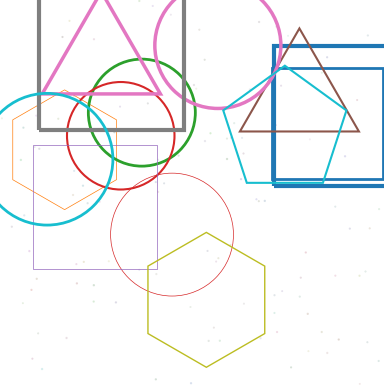[{"shape": "square", "thickness": 3, "radius": 0.91, "center": [0.893, 0.698]}, {"shape": "square", "thickness": 2, "radius": 0.72, "center": [0.851, 0.679]}, {"shape": "hexagon", "thickness": 0.5, "radius": 0.78, "center": [0.168, 0.611]}, {"shape": "circle", "thickness": 2, "radius": 0.69, "center": [0.368, 0.707]}, {"shape": "circle", "thickness": 0.5, "radius": 0.8, "center": [0.447, 0.391]}, {"shape": "circle", "thickness": 1.5, "radius": 0.7, "center": [0.314, 0.647]}, {"shape": "square", "thickness": 0.5, "radius": 0.81, "center": [0.247, 0.462]}, {"shape": "triangle", "thickness": 1.5, "radius": 0.89, "center": [0.778, 0.748]}, {"shape": "triangle", "thickness": 2.5, "radius": 0.89, "center": [0.263, 0.845]}, {"shape": "circle", "thickness": 2.5, "radius": 0.82, "center": [0.566, 0.882]}, {"shape": "square", "thickness": 3, "radius": 0.94, "center": [0.29, 0.851]}, {"shape": "hexagon", "thickness": 1, "radius": 0.88, "center": [0.536, 0.221]}, {"shape": "pentagon", "thickness": 1.5, "radius": 0.84, "center": [0.74, 0.661]}, {"shape": "circle", "thickness": 2, "radius": 0.86, "center": [0.122, 0.586]}]